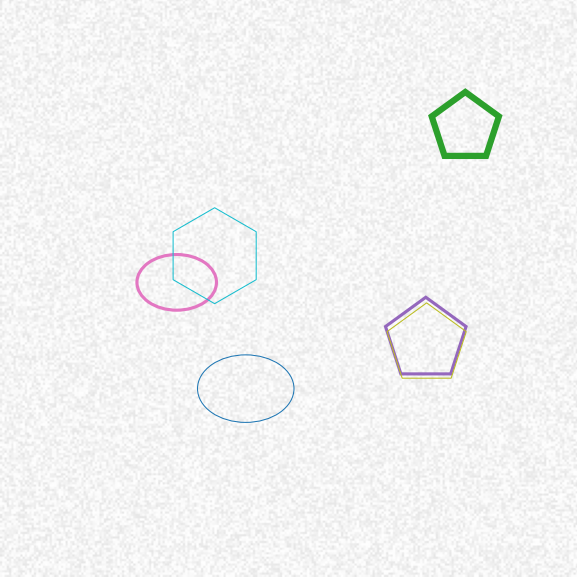[{"shape": "oval", "thickness": 0.5, "radius": 0.42, "center": [0.426, 0.326]}, {"shape": "pentagon", "thickness": 3, "radius": 0.31, "center": [0.806, 0.779]}, {"shape": "pentagon", "thickness": 1.5, "radius": 0.37, "center": [0.737, 0.411]}, {"shape": "oval", "thickness": 1.5, "radius": 0.34, "center": [0.306, 0.51]}, {"shape": "pentagon", "thickness": 0.5, "radius": 0.36, "center": [0.739, 0.403]}, {"shape": "hexagon", "thickness": 0.5, "radius": 0.42, "center": [0.372, 0.556]}]